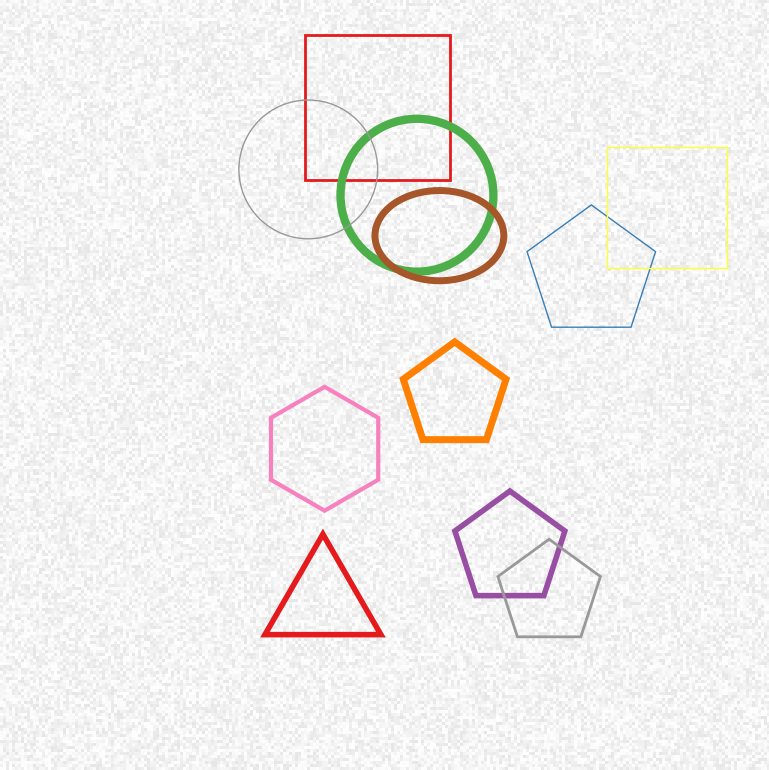[{"shape": "square", "thickness": 1, "radius": 0.47, "center": [0.49, 0.86]}, {"shape": "triangle", "thickness": 2, "radius": 0.43, "center": [0.419, 0.219]}, {"shape": "pentagon", "thickness": 0.5, "radius": 0.44, "center": [0.768, 0.646]}, {"shape": "circle", "thickness": 3, "radius": 0.5, "center": [0.541, 0.746]}, {"shape": "pentagon", "thickness": 2, "radius": 0.38, "center": [0.662, 0.287]}, {"shape": "pentagon", "thickness": 2.5, "radius": 0.35, "center": [0.59, 0.486]}, {"shape": "square", "thickness": 0.5, "radius": 0.39, "center": [0.866, 0.73]}, {"shape": "oval", "thickness": 2.5, "radius": 0.42, "center": [0.571, 0.694]}, {"shape": "hexagon", "thickness": 1.5, "radius": 0.4, "center": [0.422, 0.417]}, {"shape": "circle", "thickness": 0.5, "radius": 0.45, "center": [0.4, 0.78]}, {"shape": "pentagon", "thickness": 1, "radius": 0.35, "center": [0.713, 0.23]}]